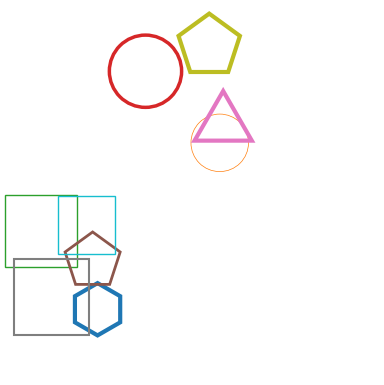[{"shape": "hexagon", "thickness": 3, "radius": 0.34, "center": [0.253, 0.197]}, {"shape": "circle", "thickness": 0.5, "radius": 0.37, "center": [0.571, 0.629]}, {"shape": "square", "thickness": 1, "radius": 0.46, "center": [0.106, 0.4]}, {"shape": "circle", "thickness": 2.5, "radius": 0.47, "center": [0.378, 0.815]}, {"shape": "pentagon", "thickness": 2, "radius": 0.38, "center": [0.241, 0.322]}, {"shape": "triangle", "thickness": 3, "radius": 0.43, "center": [0.58, 0.678]}, {"shape": "square", "thickness": 1.5, "radius": 0.49, "center": [0.134, 0.229]}, {"shape": "pentagon", "thickness": 3, "radius": 0.42, "center": [0.543, 0.881]}, {"shape": "square", "thickness": 1, "radius": 0.37, "center": [0.225, 0.416]}]